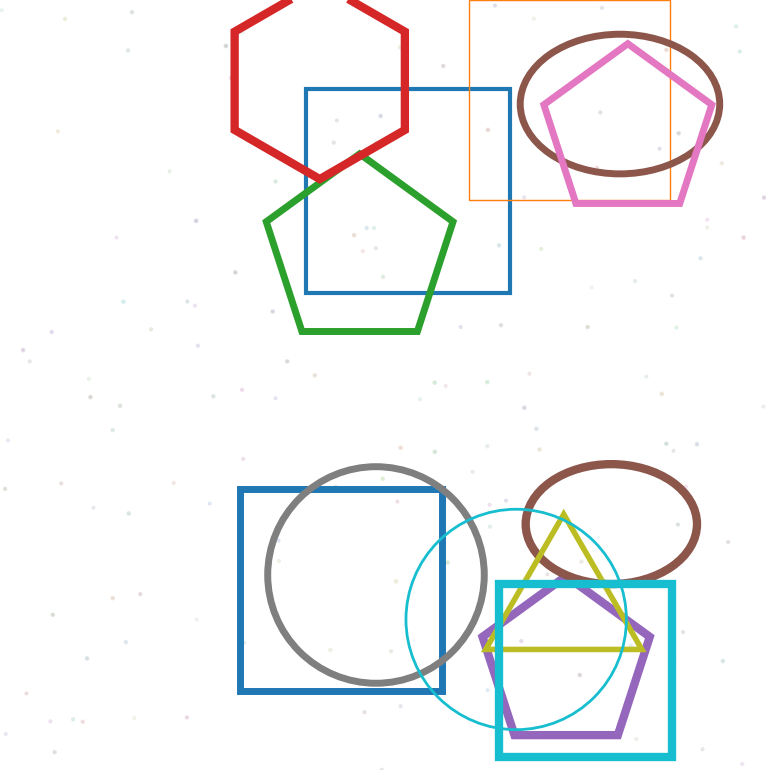[{"shape": "square", "thickness": 1.5, "radius": 0.66, "center": [0.53, 0.752]}, {"shape": "square", "thickness": 2.5, "radius": 0.65, "center": [0.443, 0.234]}, {"shape": "square", "thickness": 0.5, "radius": 0.65, "center": [0.739, 0.87]}, {"shape": "pentagon", "thickness": 2.5, "radius": 0.64, "center": [0.467, 0.673]}, {"shape": "hexagon", "thickness": 3, "radius": 0.64, "center": [0.415, 0.895]}, {"shape": "pentagon", "thickness": 3, "radius": 0.57, "center": [0.735, 0.138]}, {"shape": "oval", "thickness": 2.5, "radius": 0.65, "center": [0.805, 0.865]}, {"shape": "oval", "thickness": 3, "radius": 0.56, "center": [0.794, 0.319]}, {"shape": "pentagon", "thickness": 2.5, "radius": 0.57, "center": [0.815, 0.829]}, {"shape": "circle", "thickness": 2.5, "radius": 0.7, "center": [0.488, 0.253]}, {"shape": "triangle", "thickness": 2, "radius": 0.59, "center": [0.732, 0.215]}, {"shape": "square", "thickness": 3, "radius": 0.56, "center": [0.76, 0.13]}, {"shape": "circle", "thickness": 1, "radius": 0.72, "center": [0.67, 0.196]}]